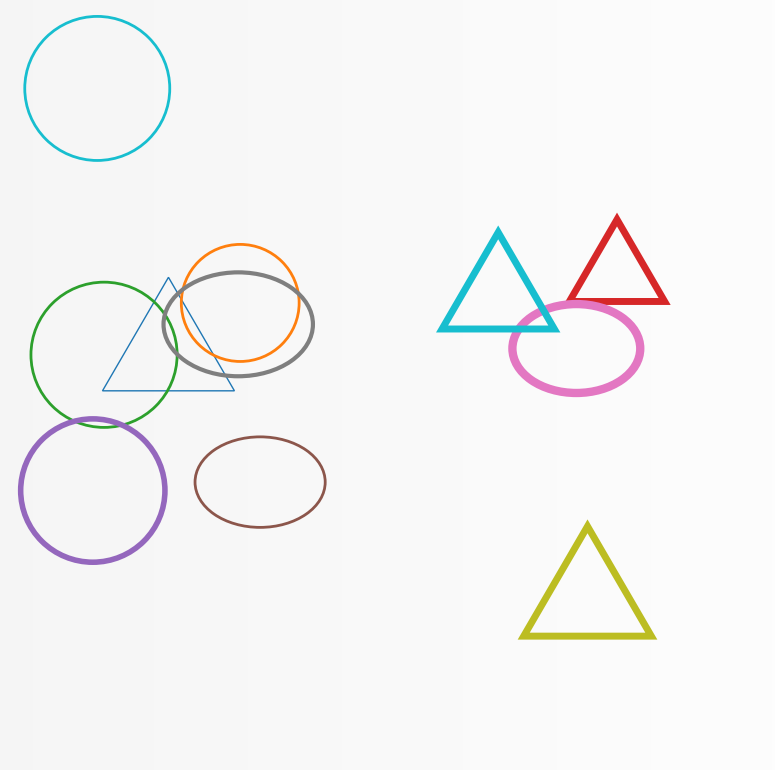[{"shape": "triangle", "thickness": 0.5, "radius": 0.49, "center": [0.217, 0.542]}, {"shape": "circle", "thickness": 1, "radius": 0.38, "center": [0.31, 0.607]}, {"shape": "circle", "thickness": 1, "radius": 0.47, "center": [0.134, 0.539]}, {"shape": "triangle", "thickness": 2.5, "radius": 0.35, "center": [0.796, 0.644]}, {"shape": "circle", "thickness": 2, "radius": 0.47, "center": [0.12, 0.363]}, {"shape": "oval", "thickness": 1, "radius": 0.42, "center": [0.336, 0.374]}, {"shape": "oval", "thickness": 3, "radius": 0.41, "center": [0.744, 0.547]}, {"shape": "oval", "thickness": 1.5, "radius": 0.48, "center": [0.307, 0.579]}, {"shape": "triangle", "thickness": 2.5, "radius": 0.48, "center": [0.758, 0.221]}, {"shape": "triangle", "thickness": 2.5, "radius": 0.42, "center": [0.643, 0.615]}, {"shape": "circle", "thickness": 1, "radius": 0.47, "center": [0.125, 0.885]}]